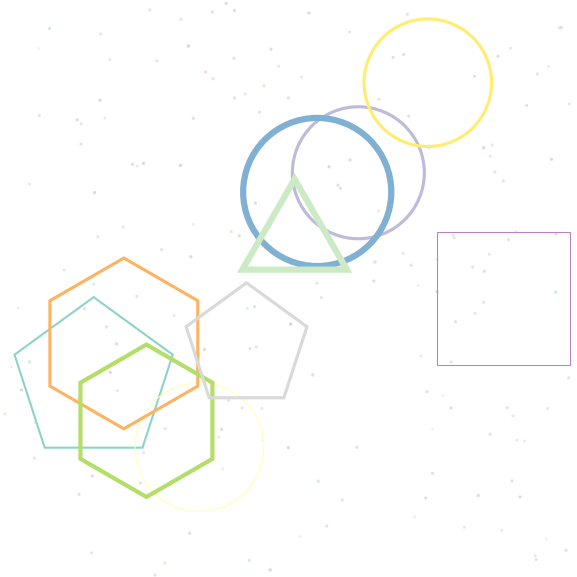[{"shape": "pentagon", "thickness": 1, "radius": 0.72, "center": [0.162, 0.34]}, {"shape": "circle", "thickness": 0.5, "radius": 0.56, "center": [0.345, 0.225]}, {"shape": "circle", "thickness": 1.5, "radius": 0.57, "center": [0.621, 0.7]}, {"shape": "circle", "thickness": 3, "radius": 0.64, "center": [0.549, 0.667]}, {"shape": "hexagon", "thickness": 1.5, "radius": 0.74, "center": [0.214, 0.404]}, {"shape": "hexagon", "thickness": 2, "radius": 0.66, "center": [0.254, 0.271]}, {"shape": "pentagon", "thickness": 1.5, "radius": 0.55, "center": [0.427, 0.399]}, {"shape": "square", "thickness": 0.5, "radius": 0.58, "center": [0.872, 0.482]}, {"shape": "triangle", "thickness": 3, "radius": 0.52, "center": [0.51, 0.584]}, {"shape": "circle", "thickness": 1.5, "radius": 0.55, "center": [0.741, 0.856]}]